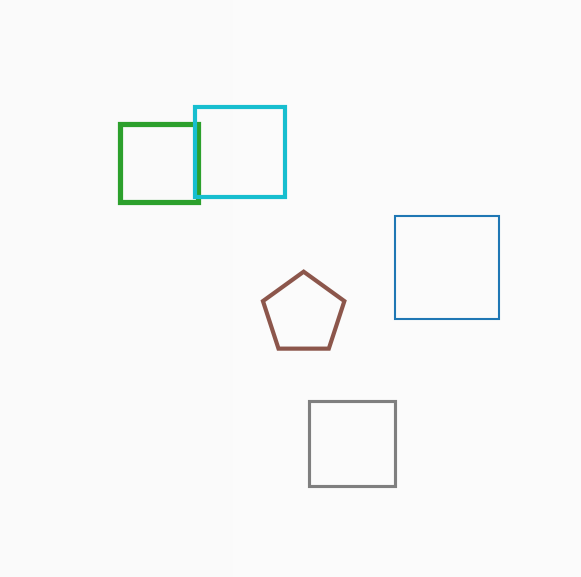[{"shape": "square", "thickness": 1, "radius": 0.45, "center": [0.77, 0.536]}, {"shape": "square", "thickness": 2.5, "radius": 0.34, "center": [0.274, 0.717]}, {"shape": "pentagon", "thickness": 2, "radius": 0.37, "center": [0.522, 0.455]}, {"shape": "square", "thickness": 1.5, "radius": 0.37, "center": [0.606, 0.232]}, {"shape": "square", "thickness": 2, "radius": 0.39, "center": [0.413, 0.736]}]